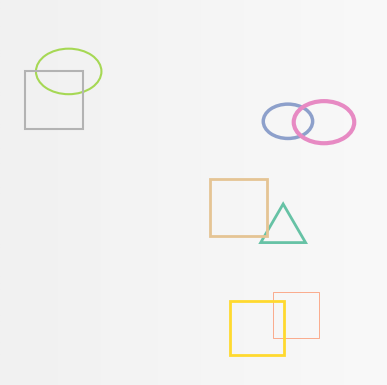[{"shape": "triangle", "thickness": 2, "radius": 0.33, "center": [0.731, 0.403]}, {"shape": "square", "thickness": 0.5, "radius": 0.3, "center": [0.763, 0.182]}, {"shape": "oval", "thickness": 2.5, "radius": 0.32, "center": [0.743, 0.685]}, {"shape": "oval", "thickness": 3, "radius": 0.39, "center": [0.836, 0.683]}, {"shape": "oval", "thickness": 1.5, "radius": 0.42, "center": [0.177, 0.814]}, {"shape": "square", "thickness": 2, "radius": 0.35, "center": [0.664, 0.147]}, {"shape": "square", "thickness": 2, "radius": 0.37, "center": [0.615, 0.461]}, {"shape": "square", "thickness": 1.5, "radius": 0.38, "center": [0.14, 0.74]}]